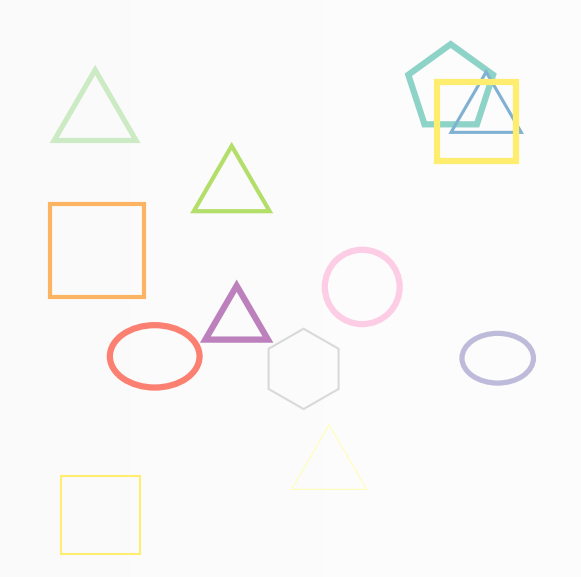[{"shape": "pentagon", "thickness": 3, "radius": 0.38, "center": [0.775, 0.846]}, {"shape": "triangle", "thickness": 0.5, "radius": 0.37, "center": [0.566, 0.189]}, {"shape": "oval", "thickness": 2.5, "radius": 0.31, "center": [0.856, 0.379]}, {"shape": "oval", "thickness": 3, "radius": 0.39, "center": [0.266, 0.382]}, {"shape": "triangle", "thickness": 1.5, "radius": 0.35, "center": [0.836, 0.805]}, {"shape": "square", "thickness": 2, "radius": 0.4, "center": [0.167, 0.566]}, {"shape": "triangle", "thickness": 2, "radius": 0.38, "center": [0.399, 0.671]}, {"shape": "circle", "thickness": 3, "radius": 0.32, "center": [0.623, 0.502]}, {"shape": "hexagon", "thickness": 1, "radius": 0.35, "center": [0.522, 0.36]}, {"shape": "triangle", "thickness": 3, "radius": 0.31, "center": [0.407, 0.442]}, {"shape": "triangle", "thickness": 2.5, "radius": 0.41, "center": [0.164, 0.797]}, {"shape": "square", "thickness": 1, "radius": 0.34, "center": [0.173, 0.108]}, {"shape": "square", "thickness": 3, "radius": 0.34, "center": [0.82, 0.788]}]